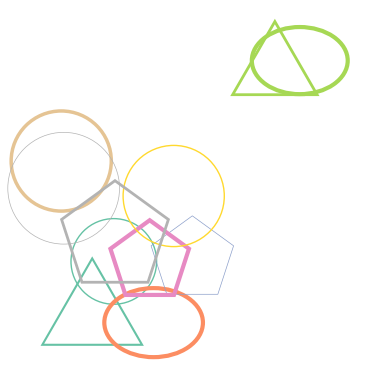[{"shape": "triangle", "thickness": 1.5, "radius": 0.75, "center": [0.239, 0.179]}, {"shape": "circle", "thickness": 1, "radius": 0.56, "center": [0.296, 0.321]}, {"shape": "oval", "thickness": 3, "radius": 0.64, "center": [0.399, 0.162]}, {"shape": "pentagon", "thickness": 0.5, "radius": 0.56, "center": [0.5, 0.327]}, {"shape": "pentagon", "thickness": 3, "radius": 0.54, "center": [0.389, 0.321]}, {"shape": "triangle", "thickness": 2, "radius": 0.63, "center": [0.714, 0.817]}, {"shape": "oval", "thickness": 3, "radius": 0.62, "center": [0.779, 0.843]}, {"shape": "circle", "thickness": 1, "radius": 0.66, "center": [0.451, 0.491]}, {"shape": "circle", "thickness": 2.5, "radius": 0.65, "center": [0.159, 0.582]}, {"shape": "circle", "thickness": 0.5, "radius": 0.73, "center": [0.165, 0.511]}, {"shape": "pentagon", "thickness": 2, "radius": 0.73, "center": [0.299, 0.385]}]